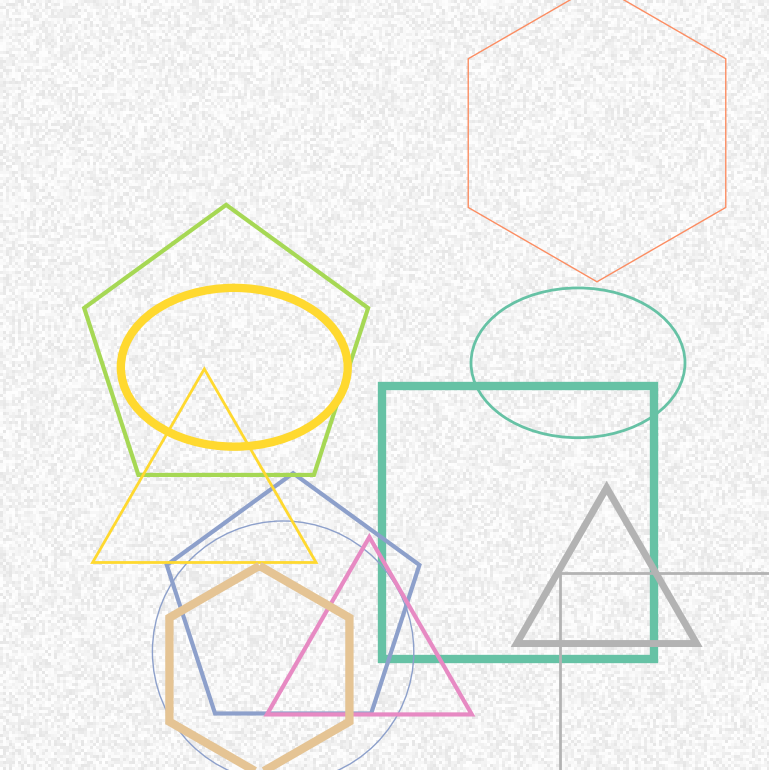[{"shape": "oval", "thickness": 1, "radius": 0.69, "center": [0.751, 0.529]}, {"shape": "square", "thickness": 3, "radius": 0.88, "center": [0.673, 0.322]}, {"shape": "hexagon", "thickness": 0.5, "radius": 0.97, "center": [0.775, 0.827]}, {"shape": "pentagon", "thickness": 1.5, "radius": 0.86, "center": [0.381, 0.213]}, {"shape": "circle", "thickness": 0.5, "radius": 0.85, "center": [0.368, 0.154]}, {"shape": "triangle", "thickness": 1.5, "radius": 0.77, "center": [0.48, 0.149]}, {"shape": "pentagon", "thickness": 1.5, "radius": 0.97, "center": [0.294, 0.54]}, {"shape": "oval", "thickness": 3, "radius": 0.74, "center": [0.304, 0.523]}, {"shape": "triangle", "thickness": 1, "radius": 0.84, "center": [0.265, 0.353]}, {"shape": "hexagon", "thickness": 3, "radius": 0.67, "center": [0.337, 0.13]}, {"shape": "square", "thickness": 1, "radius": 0.73, "center": [0.873, 0.11]}, {"shape": "triangle", "thickness": 2.5, "radius": 0.67, "center": [0.788, 0.232]}]